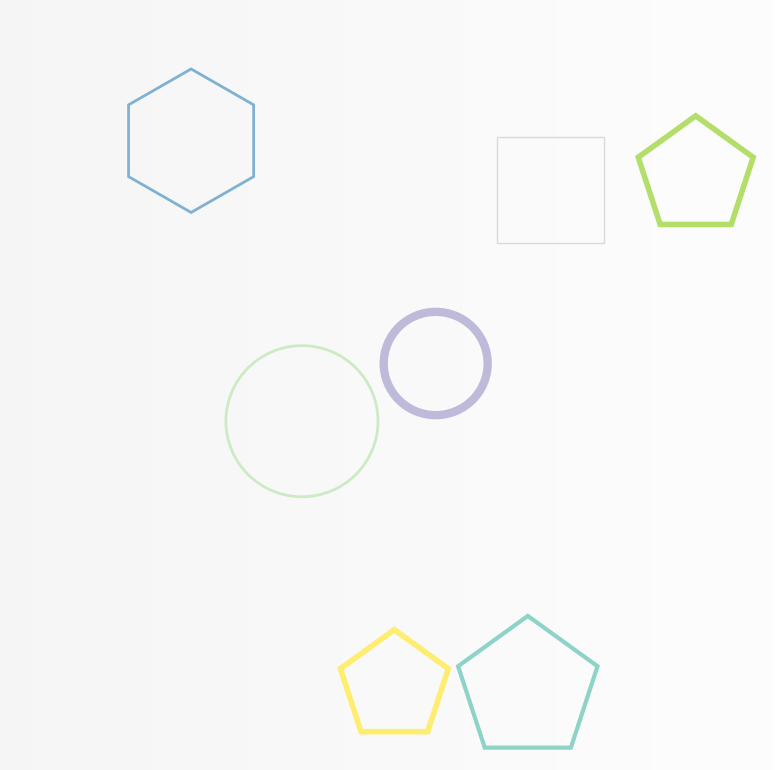[{"shape": "pentagon", "thickness": 1.5, "radius": 0.47, "center": [0.681, 0.106]}, {"shape": "circle", "thickness": 3, "radius": 0.34, "center": [0.562, 0.528]}, {"shape": "hexagon", "thickness": 1, "radius": 0.47, "center": [0.247, 0.817]}, {"shape": "pentagon", "thickness": 2, "radius": 0.39, "center": [0.898, 0.772]}, {"shape": "square", "thickness": 0.5, "radius": 0.35, "center": [0.71, 0.753]}, {"shape": "circle", "thickness": 1, "radius": 0.49, "center": [0.39, 0.453]}, {"shape": "pentagon", "thickness": 2, "radius": 0.37, "center": [0.509, 0.109]}]